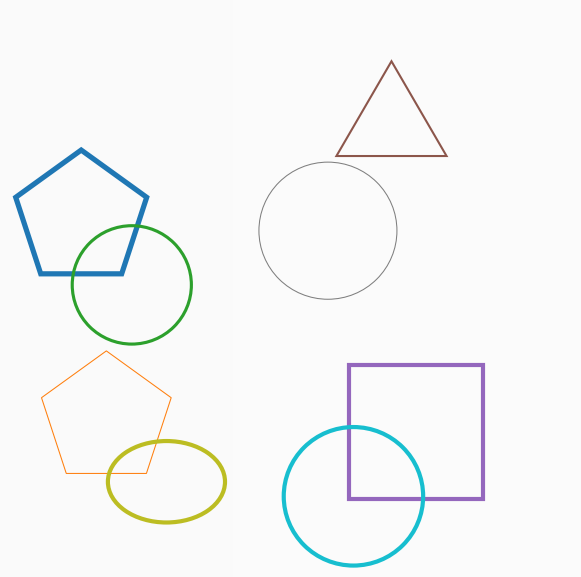[{"shape": "pentagon", "thickness": 2.5, "radius": 0.59, "center": [0.14, 0.621]}, {"shape": "pentagon", "thickness": 0.5, "radius": 0.59, "center": [0.183, 0.274]}, {"shape": "circle", "thickness": 1.5, "radius": 0.51, "center": [0.227, 0.506]}, {"shape": "square", "thickness": 2, "radius": 0.58, "center": [0.716, 0.251]}, {"shape": "triangle", "thickness": 1, "radius": 0.55, "center": [0.674, 0.784]}, {"shape": "circle", "thickness": 0.5, "radius": 0.59, "center": [0.564, 0.6]}, {"shape": "oval", "thickness": 2, "radius": 0.5, "center": [0.286, 0.165]}, {"shape": "circle", "thickness": 2, "radius": 0.6, "center": [0.608, 0.14]}]